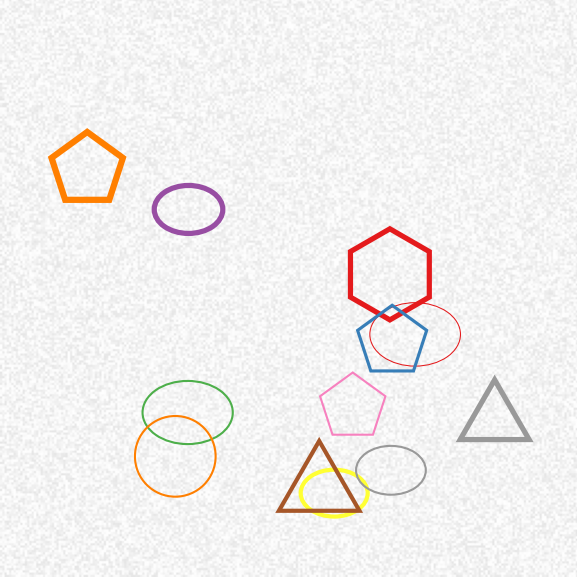[{"shape": "hexagon", "thickness": 2.5, "radius": 0.39, "center": [0.675, 0.524]}, {"shape": "oval", "thickness": 0.5, "radius": 0.39, "center": [0.719, 0.42]}, {"shape": "pentagon", "thickness": 1.5, "radius": 0.31, "center": [0.679, 0.408]}, {"shape": "oval", "thickness": 1, "radius": 0.39, "center": [0.325, 0.285]}, {"shape": "oval", "thickness": 2.5, "radius": 0.3, "center": [0.326, 0.636]}, {"shape": "circle", "thickness": 1, "radius": 0.35, "center": [0.304, 0.209]}, {"shape": "pentagon", "thickness": 3, "radius": 0.32, "center": [0.151, 0.706]}, {"shape": "oval", "thickness": 2, "radius": 0.29, "center": [0.579, 0.145]}, {"shape": "triangle", "thickness": 2, "radius": 0.4, "center": [0.553, 0.155]}, {"shape": "pentagon", "thickness": 1, "radius": 0.3, "center": [0.611, 0.295]}, {"shape": "triangle", "thickness": 2.5, "radius": 0.34, "center": [0.857, 0.272]}, {"shape": "oval", "thickness": 1, "radius": 0.3, "center": [0.677, 0.185]}]